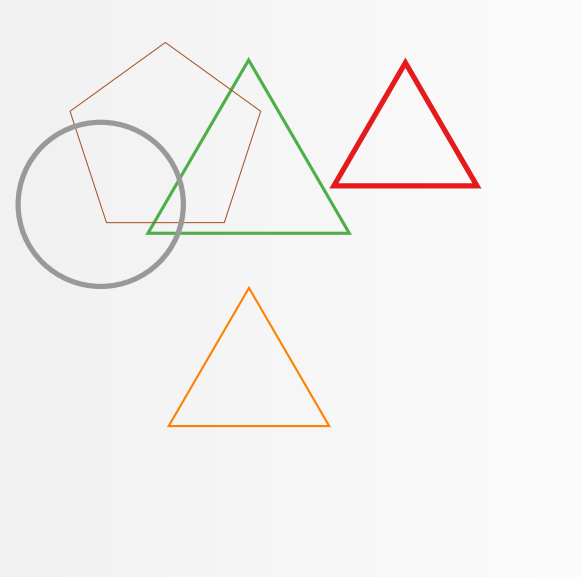[{"shape": "triangle", "thickness": 2.5, "radius": 0.71, "center": [0.697, 0.748]}, {"shape": "triangle", "thickness": 1.5, "radius": 1.0, "center": [0.428, 0.695]}, {"shape": "triangle", "thickness": 1, "radius": 0.8, "center": [0.428, 0.341]}, {"shape": "pentagon", "thickness": 0.5, "radius": 0.86, "center": [0.285, 0.753]}, {"shape": "circle", "thickness": 2.5, "radius": 0.71, "center": [0.173, 0.645]}]